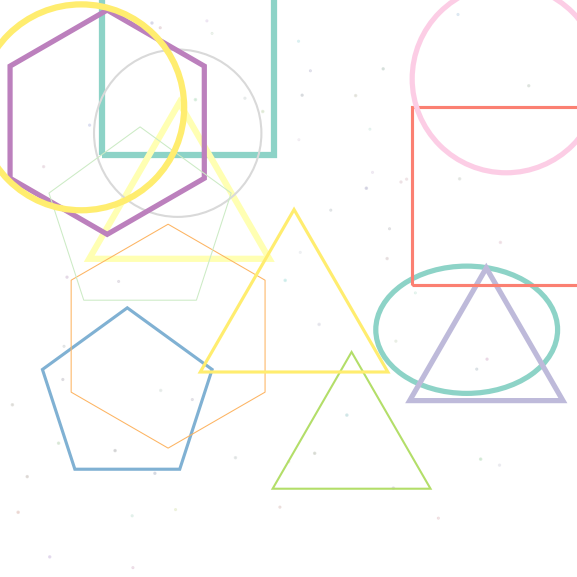[{"shape": "oval", "thickness": 2.5, "radius": 0.79, "center": [0.808, 0.428]}, {"shape": "square", "thickness": 3, "radius": 0.75, "center": [0.325, 0.879]}, {"shape": "triangle", "thickness": 3, "radius": 0.9, "center": [0.31, 0.641]}, {"shape": "triangle", "thickness": 2.5, "radius": 0.77, "center": [0.842, 0.382]}, {"shape": "square", "thickness": 1.5, "radius": 0.77, "center": [0.867, 0.66]}, {"shape": "pentagon", "thickness": 1.5, "radius": 0.77, "center": [0.22, 0.312]}, {"shape": "hexagon", "thickness": 0.5, "radius": 0.97, "center": [0.291, 0.417]}, {"shape": "triangle", "thickness": 1, "radius": 0.79, "center": [0.609, 0.232]}, {"shape": "circle", "thickness": 2.5, "radius": 0.81, "center": [0.876, 0.863]}, {"shape": "circle", "thickness": 1, "radius": 0.72, "center": [0.308, 0.768]}, {"shape": "hexagon", "thickness": 2.5, "radius": 0.97, "center": [0.186, 0.788]}, {"shape": "pentagon", "thickness": 0.5, "radius": 0.83, "center": [0.243, 0.614]}, {"shape": "triangle", "thickness": 1.5, "radius": 0.94, "center": [0.509, 0.449]}, {"shape": "circle", "thickness": 3, "radius": 0.89, "center": [0.141, 0.813]}]